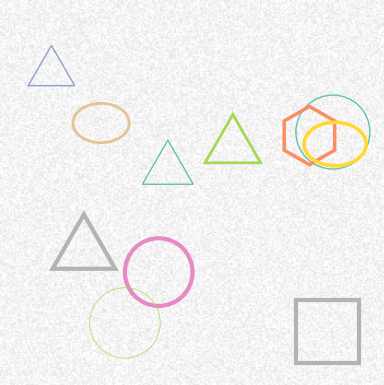[{"shape": "circle", "thickness": 1, "radius": 0.48, "center": [0.865, 0.657]}, {"shape": "triangle", "thickness": 1, "radius": 0.38, "center": [0.436, 0.56]}, {"shape": "hexagon", "thickness": 2.5, "radius": 0.38, "center": [0.804, 0.648]}, {"shape": "triangle", "thickness": 1, "radius": 0.35, "center": [0.134, 0.812]}, {"shape": "circle", "thickness": 3, "radius": 0.44, "center": [0.412, 0.293]}, {"shape": "triangle", "thickness": 2, "radius": 0.42, "center": [0.605, 0.619]}, {"shape": "circle", "thickness": 0.5, "radius": 0.46, "center": [0.325, 0.161]}, {"shape": "oval", "thickness": 2.5, "radius": 0.4, "center": [0.87, 0.626]}, {"shape": "oval", "thickness": 2, "radius": 0.37, "center": [0.263, 0.68]}, {"shape": "square", "thickness": 3, "radius": 0.41, "center": [0.851, 0.139]}, {"shape": "triangle", "thickness": 3, "radius": 0.47, "center": [0.218, 0.349]}]